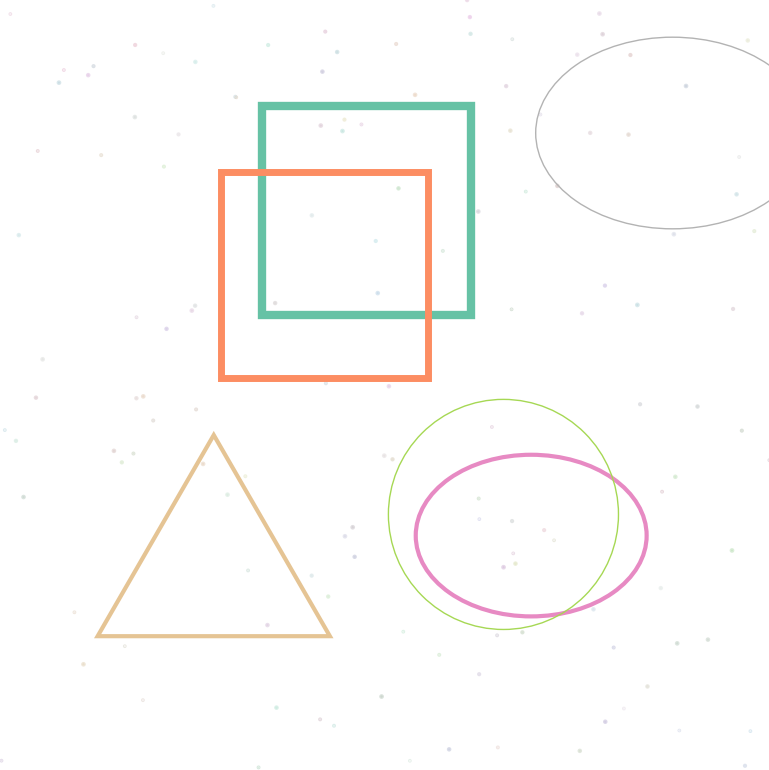[{"shape": "square", "thickness": 3, "radius": 0.68, "center": [0.476, 0.727]}, {"shape": "square", "thickness": 2.5, "radius": 0.67, "center": [0.422, 0.643]}, {"shape": "oval", "thickness": 1.5, "radius": 0.75, "center": [0.69, 0.304]}, {"shape": "circle", "thickness": 0.5, "radius": 0.75, "center": [0.654, 0.332]}, {"shape": "triangle", "thickness": 1.5, "radius": 0.87, "center": [0.278, 0.261]}, {"shape": "oval", "thickness": 0.5, "radius": 0.89, "center": [0.873, 0.827]}]